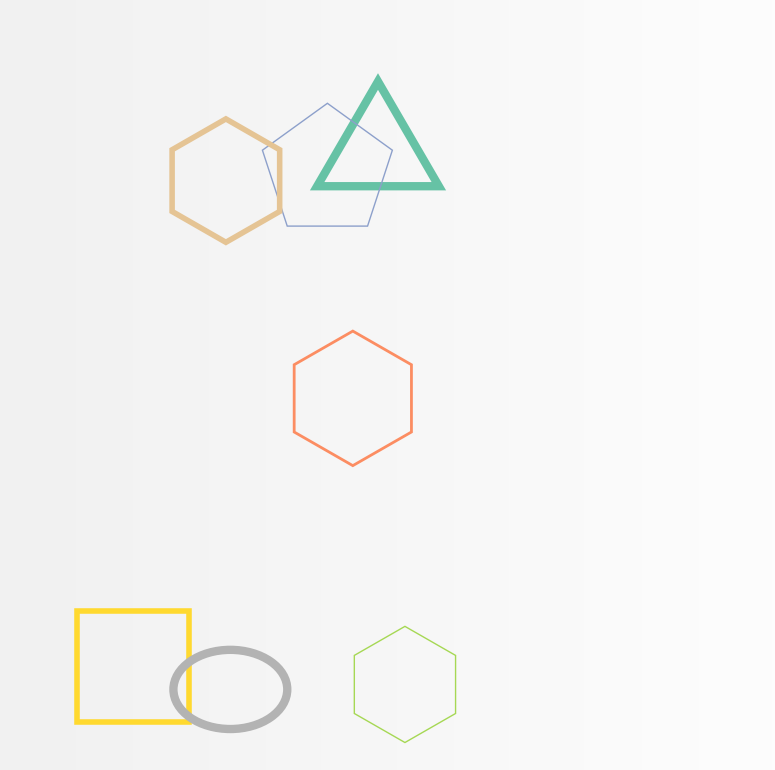[{"shape": "triangle", "thickness": 3, "radius": 0.45, "center": [0.488, 0.803]}, {"shape": "hexagon", "thickness": 1, "radius": 0.44, "center": [0.455, 0.483]}, {"shape": "pentagon", "thickness": 0.5, "radius": 0.44, "center": [0.422, 0.778]}, {"shape": "hexagon", "thickness": 0.5, "radius": 0.38, "center": [0.523, 0.111]}, {"shape": "square", "thickness": 2, "radius": 0.36, "center": [0.172, 0.134]}, {"shape": "hexagon", "thickness": 2, "radius": 0.4, "center": [0.291, 0.765]}, {"shape": "oval", "thickness": 3, "radius": 0.37, "center": [0.297, 0.105]}]